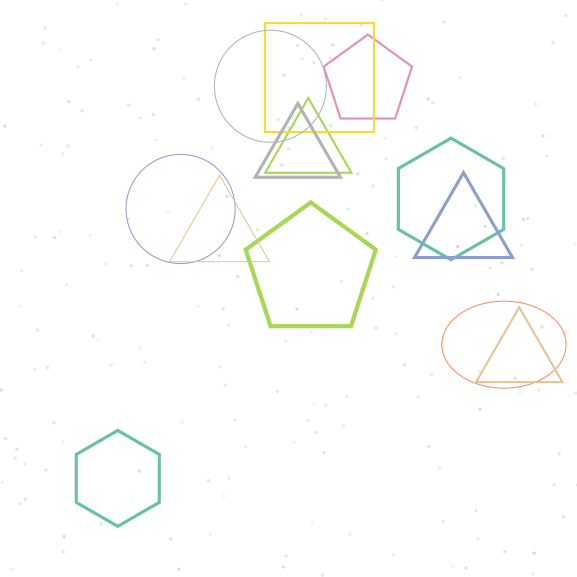[{"shape": "hexagon", "thickness": 1.5, "radius": 0.42, "center": [0.204, 0.171]}, {"shape": "hexagon", "thickness": 1.5, "radius": 0.53, "center": [0.781, 0.655]}, {"shape": "oval", "thickness": 0.5, "radius": 0.54, "center": [0.873, 0.402]}, {"shape": "circle", "thickness": 0.5, "radius": 0.47, "center": [0.313, 0.637]}, {"shape": "triangle", "thickness": 1.5, "radius": 0.49, "center": [0.803, 0.602]}, {"shape": "pentagon", "thickness": 1, "radius": 0.4, "center": [0.637, 0.859]}, {"shape": "pentagon", "thickness": 2, "radius": 0.59, "center": [0.538, 0.53]}, {"shape": "triangle", "thickness": 1, "radius": 0.43, "center": [0.534, 0.743]}, {"shape": "square", "thickness": 1, "radius": 0.47, "center": [0.554, 0.866]}, {"shape": "triangle", "thickness": 1, "radius": 0.43, "center": [0.899, 0.381]}, {"shape": "triangle", "thickness": 0.5, "radius": 0.5, "center": [0.38, 0.596]}, {"shape": "triangle", "thickness": 1.5, "radius": 0.43, "center": [0.516, 0.735]}, {"shape": "circle", "thickness": 0.5, "radius": 0.49, "center": [0.468, 0.85]}]